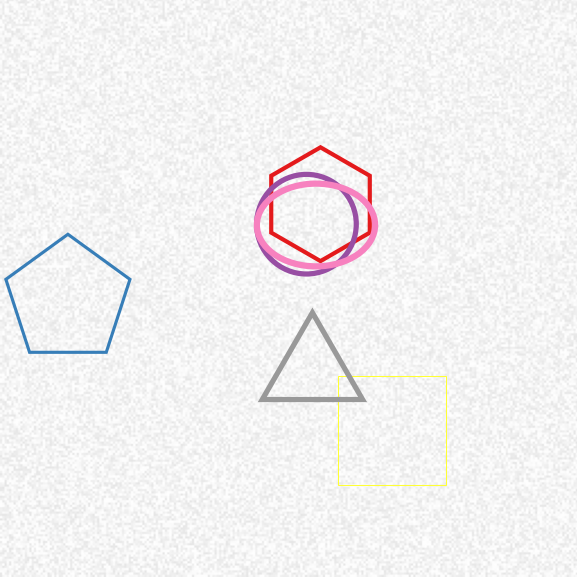[{"shape": "hexagon", "thickness": 2, "radius": 0.49, "center": [0.555, 0.646]}, {"shape": "pentagon", "thickness": 1.5, "radius": 0.56, "center": [0.118, 0.48]}, {"shape": "circle", "thickness": 2.5, "radius": 0.43, "center": [0.531, 0.611]}, {"shape": "square", "thickness": 0.5, "radius": 0.47, "center": [0.679, 0.253]}, {"shape": "oval", "thickness": 3, "radius": 0.51, "center": [0.547, 0.61]}, {"shape": "triangle", "thickness": 2.5, "radius": 0.5, "center": [0.541, 0.357]}]